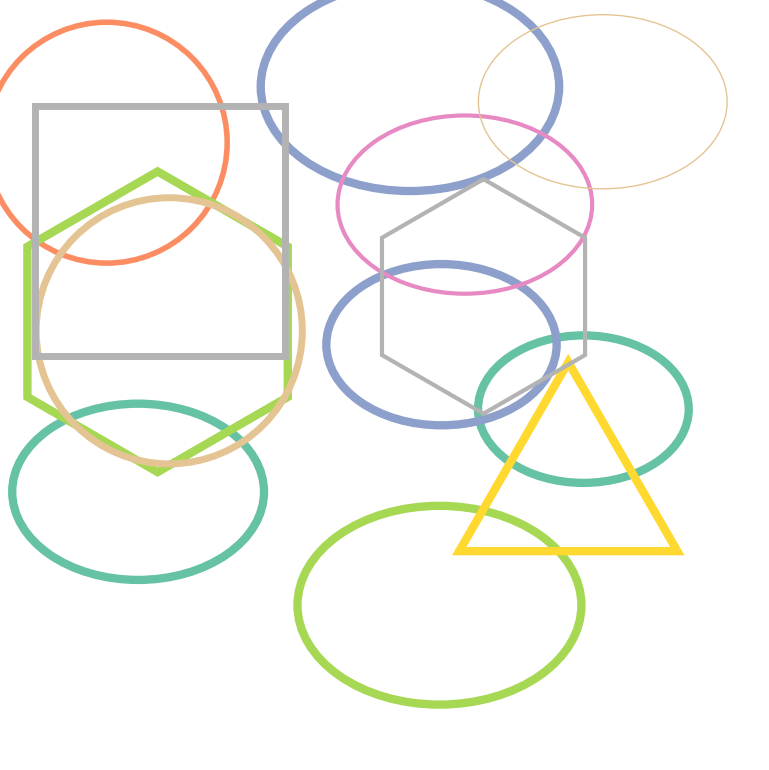[{"shape": "oval", "thickness": 3, "radius": 0.68, "center": [0.758, 0.469]}, {"shape": "oval", "thickness": 3, "radius": 0.82, "center": [0.179, 0.361]}, {"shape": "circle", "thickness": 2, "radius": 0.78, "center": [0.139, 0.815]}, {"shape": "oval", "thickness": 3, "radius": 0.97, "center": [0.532, 0.888]}, {"shape": "oval", "thickness": 3, "radius": 0.75, "center": [0.573, 0.552]}, {"shape": "oval", "thickness": 1.5, "radius": 0.83, "center": [0.604, 0.734]}, {"shape": "hexagon", "thickness": 3, "radius": 0.98, "center": [0.205, 0.582]}, {"shape": "oval", "thickness": 3, "radius": 0.92, "center": [0.571, 0.214]}, {"shape": "triangle", "thickness": 3, "radius": 0.82, "center": [0.738, 0.366]}, {"shape": "oval", "thickness": 0.5, "radius": 0.81, "center": [0.783, 0.868]}, {"shape": "circle", "thickness": 2.5, "radius": 0.86, "center": [0.22, 0.57]}, {"shape": "square", "thickness": 2.5, "radius": 0.81, "center": [0.208, 0.7]}, {"shape": "hexagon", "thickness": 1.5, "radius": 0.76, "center": [0.628, 0.615]}]